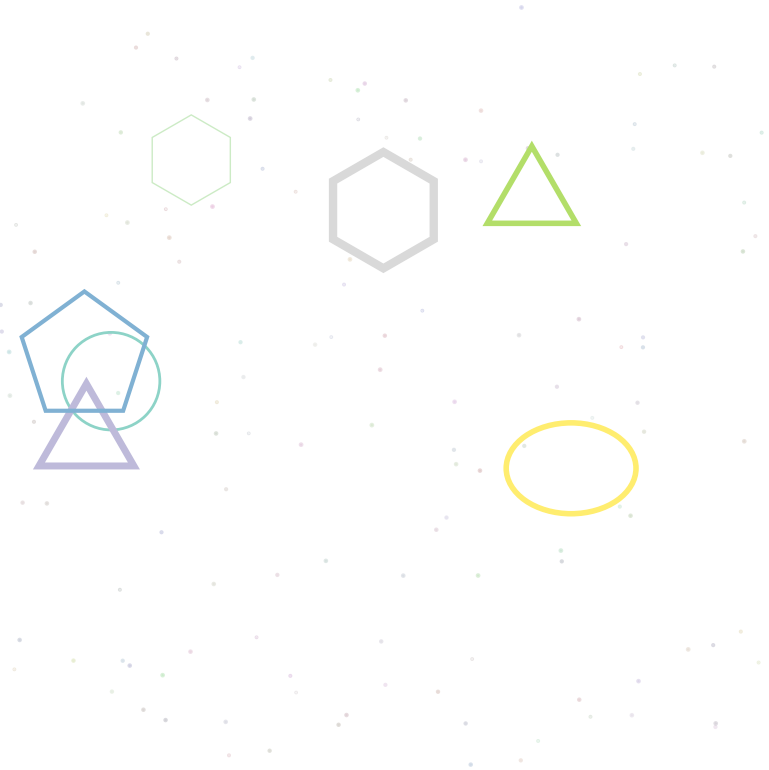[{"shape": "circle", "thickness": 1, "radius": 0.32, "center": [0.144, 0.505]}, {"shape": "triangle", "thickness": 2.5, "radius": 0.36, "center": [0.112, 0.43]}, {"shape": "pentagon", "thickness": 1.5, "radius": 0.43, "center": [0.11, 0.536]}, {"shape": "triangle", "thickness": 2, "radius": 0.33, "center": [0.691, 0.743]}, {"shape": "hexagon", "thickness": 3, "radius": 0.38, "center": [0.498, 0.727]}, {"shape": "hexagon", "thickness": 0.5, "radius": 0.29, "center": [0.248, 0.792]}, {"shape": "oval", "thickness": 2, "radius": 0.42, "center": [0.742, 0.392]}]